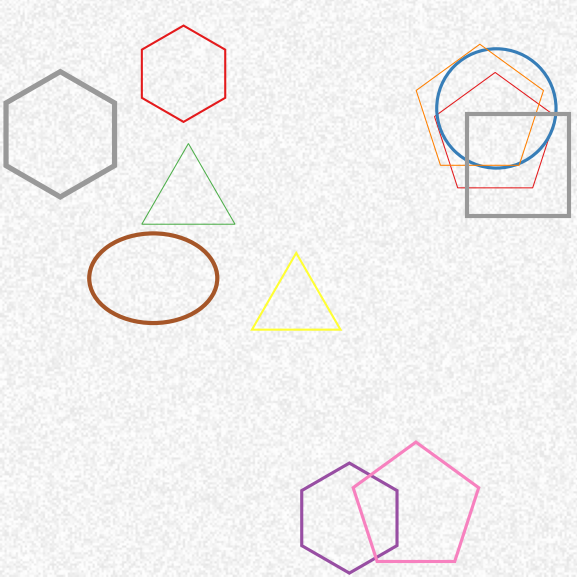[{"shape": "pentagon", "thickness": 0.5, "radius": 0.55, "center": [0.857, 0.763]}, {"shape": "hexagon", "thickness": 1, "radius": 0.42, "center": [0.318, 0.871]}, {"shape": "circle", "thickness": 1.5, "radius": 0.52, "center": [0.86, 0.811]}, {"shape": "triangle", "thickness": 0.5, "radius": 0.47, "center": [0.326, 0.657]}, {"shape": "hexagon", "thickness": 1.5, "radius": 0.48, "center": [0.605, 0.102]}, {"shape": "pentagon", "thickness": 0.5, "radius": 0.58, "center": [0.831, 0.807]}, {"shape": "triangle", "thickness": 1, "radius": 0.44, "center": [0.513, 0.473]}, {"shape": "oval", "thickness": 2, "radius": 0.55, "center": [0.265, 0.517]}, {"shape": "pentagon", "thickness": 1.5, "radius": 0.57, "center": [0.72, 0.119]}, {"shape": "hexagon", "thickness": 2.5, "radius": 0.54, "center": [0.104, 0.767]}, {"shape": "square", "thickness": 2, "radius": 0.44, "center": [0.897, 0.714]}]